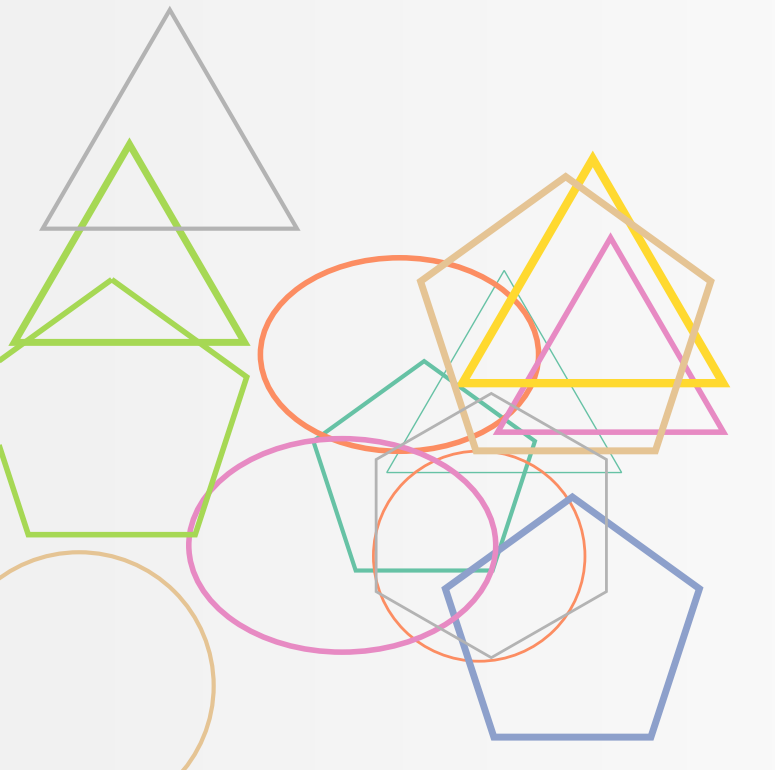[{"shape": "pentagon", "thickness": 1.5, "radius": 0.75, "center": [0.547, 0.381]}, {"shape": "triangle", "thickness": 0.5, "radius": 0.87, "center": [0.651, 0.474]}, {"shape": "circle", "thickness": 1, "radius": 0.68, "center": [0.618, 0.278]}, {"shape": "oval", "thickness": 2, "radius": 0.9, "center": [0.515, 0.54]}, {"shape": "pentagon", "thickness": 2.5, "radius": 0.86, "center": [0.739, 0.182]}, {"shape": "oval", "thickness": 2, "radius": 0.99, "center": [0.442, 0.292]}, {"shape": "triangle", "thickness": 2, "radius": 0.84, "center": [0.788, 0.523]}, {"shape": "pentagon", "thickness": 2, "radius": 0.92, "center": [0.144, 0.454]}, {"shape": "triangle", "thickness": 2.5, "radius": 0.86, "center": [0.167, 0.641]}, {"shape": "triangle", "thickness": 3, "radius": 0.97, "center": [0.765, 0.599]}, {"shape": "pentagon", "thickness": 2.5, "radius": 0.98, "center": [0.73, 0.574]}, {"shape": "circle", "thickness": 1.5, "radius": 0.87, "center": [0.102, 0.109]}, {"shape": "triangle", "thickness": 1.5, "radius": 0.95, "center": [0.219, 0.798]}, {"shape": "hexagon", "thickness": 1, "radius": 0.86, "center": [0.634, 0.317]}]